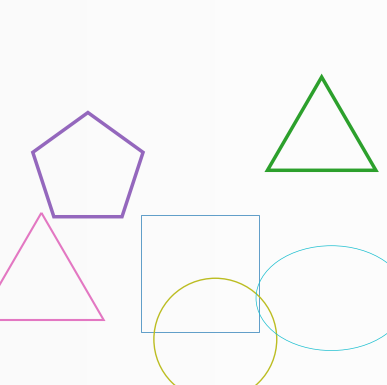[{"shape": "square", "thickness": 0.5, "radius": 0.76, "center": [0.517, 0.291]}, {"shape": "triangle", "thickness": 2.5, "radius": 0.81, "center": [0.83, 0.638]}, {"shape": "pentagon", "thickness": 2.5, "radius": 0.75, "center": [0.227, 0.558]}, {"shape": "triangle", "thickness": 1.5, "radius": 0.93, "center": [0.107, 0.262]}, {"shape": "circle", "thickness": 1, "radius": 0.79, "center": [0.556, 0.119]}, {"shape": "oval", "thickness": 0.5, "radius": 0.97, "center": [0.855, 0.226]}]